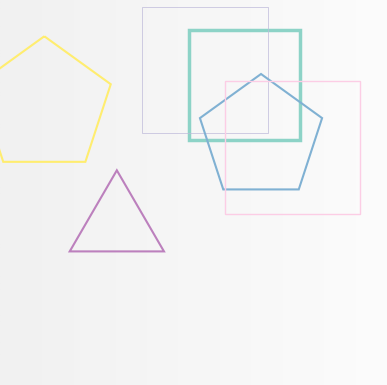[{"shape": "square", "thickness": 2.5, "radius": 0.72, "center": [0.632, 0.78]}, {"shape": "square", "thickness": 0.5, "radius": 0.82, "center": [0.529, 0.819]}, {"shape": "pentagon", "thickness": 1.5, "radius": 0.83, "center": [0.674, 0.642]}, {"shape": "square", "thickness": 1, "radius": 0.87, "center": [0.755, 0.618]}, {"shape": "triangle", "thickness": 1.5, "radius": 0.7, "center": [0.302, 0.417]}, {"shape": "pentagon", "thickness": 1.5, "radius": 0.9, "center": [0.114, 0.726]}]